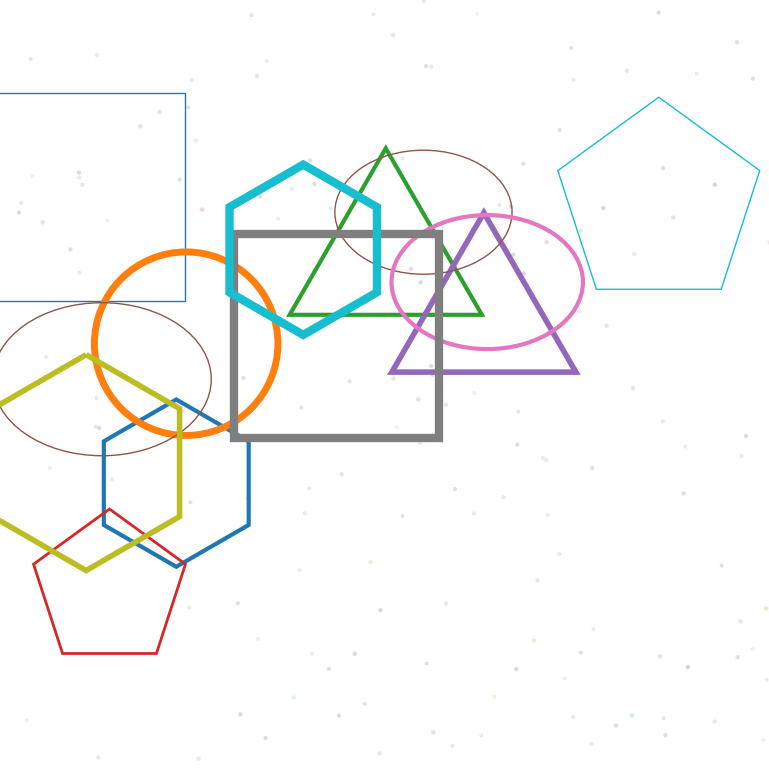[{"shape": "square", "thickness": 0.5, "radius": 0.67, "center": [0.105, 0.745]}, {"shape": "hexagon", "thickness": 1.5, "radius": 0.54, "center": [0.229, 0.373]}, {"shape": "circle", "thickness": 2.5, "radius": 0.6, "center": [0.242, 0.554]}, {"shape": "triangle", "thickness": 1.5, "radius": 0.72, "center": [0.501, 0.663]}, {"shape": "pentagon", "thickness": 1, "radius": 0.52, "center": [0.142, 0.235]}, {"shape": "triangle", "thickness": 2, "radius": 0.69, "center": [0.628, 0.586]}, {"shape": "oval", "thickness": 0.5, "radius": 0.71, "center": [0.132, 0.508]}, {"shape": "oval", "thickness": 0.5, "radius": 0.58, "center": [0.55, 0.724]}, {"shape": "oval", "thickness": 1.5, "radius": 0.62, "center": [0.633, 0.634]}, {"shape": "square", "thickness": 3, "radius": 0.67, "center": [0.437, 0.564]}, {"shape": "hexagon", "thickness": 2, "radius": 0.7, "center": [0.112, 0.399]}, {"shape": "pentagon", "thickness": 0.5, "radius": 0.69, "center": [0.856, 0.736]}, {"shape": "hexagon", "thickness": 3, "radius": 0.55, "center": [0.394, 0.676]}]